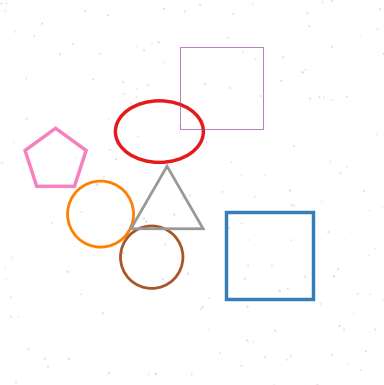[{"shape": "oval", "thickness": 2.5, "radius": 0.57, "center": [0.414, 0.658]}, {"shape": "square", "thickness": 2.5, "radius": 0.57, "center": [0.7, 0.337]}, {"shape": "square", "thickness": 0.5, "radius": 0.54, "center": [0.575, 0.771]}, {"shape": "circle", "thickness": 2, "radius": 0.43, "center": [0.261, 0.444]}, {"shape": "circle", "thickness": 2, "radius": 0.41, "center": [0.394, 0.332]}, {"shape": "pentagon", "thickness": 2.5, "radius": 0.42, "center": [0.144, 0.583]}, {"shape": "triangle", "thickness": 2, "radius": 0.54, "center": [0.434, 0.46]}]